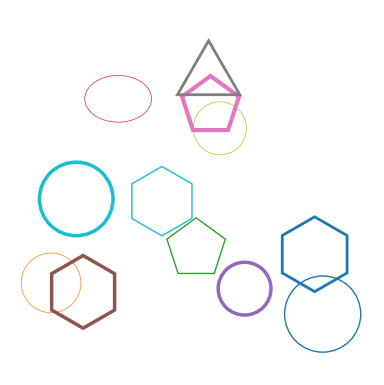[{"shape": "hexagon", "thickness": 2, "radius": 0.49, "center": [0.817, 0.34]}, {"shape": "circle", "thickness": 1, "radius": 0.49, "center": [0.838, 0.184]}, {"shape": "circle", "thickness": 0.5, "radius": 0.39, "center": [0.133, 0.265]}, {"shape": "pentagon", "thickness": 1, "radius": 0.4, "center": [0.509, 0.354]}, {"shape": "oval", "thickness": 0.5, "radius": 0.43, "center": [0.307, 0.743]}, {"shape": "circle", "thickness": 2.5, "radius": 0.34, "center": [0.635, 0.25]}, {"shape": "hexagon", "thickness": 2.5, "radius": 0.47, "center": [0.216, 0.242]}, {"shape": "pentagon", "thickness": 3, "radius": 0.39, "center": [0.547, 0.725]}, {"shape": "triangle", "thickness": 2, "radius": 0.47, "center": [0.542, 0.801]}, {"shape": "circle", "thickness": 0.5, "radius": 0.34, "center": [0.571, 0.667]}, {"shape": "circle", "thickness": 2.5, "radius": 0.48, "center": [0.198, 0.483]}, {"shape": "hexagon", "thickness": 1, "radius": 0.45, "center": [0.421, 0.478]}]